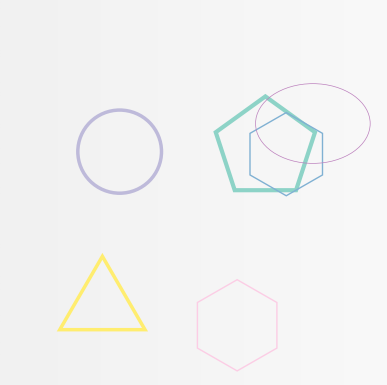[{"shape": "pentagon", "thickness": 3, "radius": 0.67, "center": [0.685, 0.615]}, {"shape": "circle", "thickness": 2.5, "radius": 0.54, "center": [0.309, 0.606]}, {"shape": "hexagon", "thickness": 1, "radius": 0.54, "center": [0.739, 0.6]}, {"shape": "hexagon", "thickness": 1, "radius": 0.59, "center": [0.612, 0.155]}, {"shape": "oval", "thickness": 0.5, "radius": 0.74, "center": [0.807, 0.679]}, {"shape": "triangle", "thickness": 2.5, "radius": 0.64, "center": [0.264, 0.207]}]